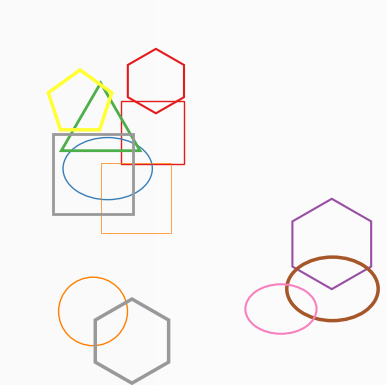[{"shape": "hexagon", "thickness": 1.5, "radius": 0.42, "center": [0.402, 0.789]}, {"shape": "square", "thickness": 1, "radius": 0.41, "center": [0.393, 0.655]}, {"shape": "oval", "thickness": 1, "radius": 0.58, "center": [0.278, 0.562]}, {"shape": "triangle", "thickness": 2, "radius": 0.59, "center": [0.26, 0.667]}, {"shape": "hexagon", "thickness": 1.5, "radius": 0.59, "center": [0.856, 0.366]}, {"shape": "square", "thickness": 0.5, "radius": 0.45, "center": [0.35, 0.486]}, {"shape": "circle", "thickness": 1, "radius": 0.44, "center": [0.24, 0.191]}, {"shape": "pentagon", "thickness": 2.5, "radius": 0.43, "center": [0.207, 0.732]}, {"shape": "oval", "thickness": 2.5, "radius": 0.59, "center": [0.858, 0.25]}, {"shape": "oval", "thickness": 1.5, "radius": 0.46, "center": [0.725, 0.197]}, {"shape": "square", "thickness": 2, "radius": 0.52, "center": [0.24, 0.549]}, {"shape": "hexagon", "thickness": 2.5, "radius": 0.55, "center": [0.341, 0.114]}]